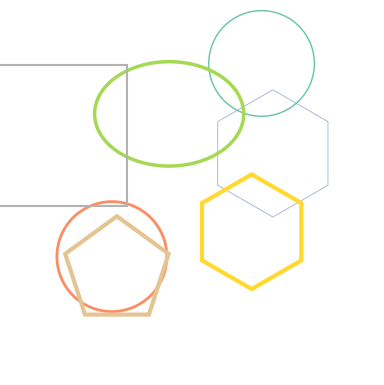[{"shape": "circle", "thickness": 1, "radius": 0.69, "center": [0.679, 0.835]}, {"shape": "circle", "thickness": 2, "radius": 0.71, "center": [0.291, 0.333]}, {"shape": "hexagon", "thickness": 0.5, "radius": 0.83, "center": [0.709, 0.601]}, {"shape": "oval", "thickness": 2.5, "radius": 0.97, "center": [0.439, 0.704]}, {"shape": "hexagon", "thickness": 3, "radius": 0.74, "center": [0.654, 0.398]}, {"shape": "pentagon", "thickness": 3, "radius": 0.71, "center": [0.304, 0.297]}, {"shape": "square", "thickness": 1.5, "radius": 0.91, "center": [0.148, 0.648]}]